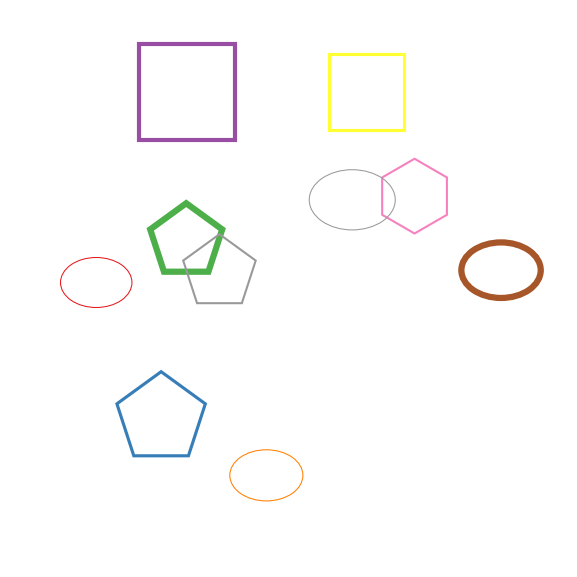[{"shape": "oval", "thickness": 0.5, "radius": 0.31, "center": [0.167, 0.51]}, {"shape": "pentagon", "thickness": 1.5, "radius": 0.4, "center": [0.279, 0.275]}, {"shape": "pentagon", "thickness": 3, "radius": 0.33, "center": [0.322, 0.582]}, {"shape": "square", "thickness": 2, "radius": 0.41, "center": [0.324, 0.84]}, {"shape": "oval", "thickness": 0.5, "radius": 0.32, "center": [0.461, 0.176]}, {"shape": "square", "thickness": 1.5, "radius": 0.33, "center": [0.634, 0.84]}, {"shape": "oval", "thickness": 3, "radius": 0.34, "center": [0.868, 0.531]}, {"shape": "hexagon", "thickness": 1, "radius": 0.32, "center": [0.718, 0.66]}, {"shape": "pentagon", "thickness": 1, "radius": 0.33, "center": [0.38, 0.528]}, {"shape": "oval", "thickness": 0.5, "radius": 0.37, "center": [0.61, 0.653]}]